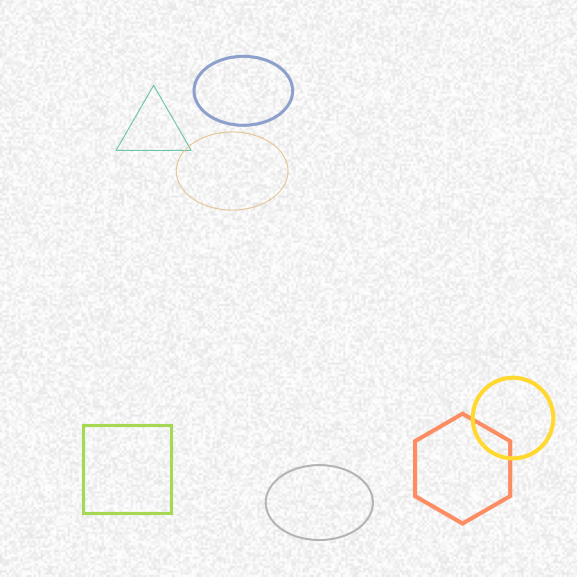[{"shape": "triangle", "thickness": 0.5, "radius": 0.38, "center": [0.266, 0.776]}, {"shape": "hexagon", "thickness": 2, "radius": 0.48, "center": [0.801, 0.188]}, {"shape": "oval", "thickness": 1.5, "radius": 0.43, "center": [0.421, 0.842]}, {"shape": "square", "thickness": 1.5, "radius": 0.38, "center": [0.22, 0.186]}, {"shape": "circle", "thickness": 2, "radius": 0.35, "center": [0.888, 0.275]}, {"shape": "oval", "thickness": 0.5, "radius": 0.48, "center": [0.402, 0.703]}, {"shape": "oval", "thickness": 1, "radius": 0.46, "center": [0.553, 0.129]}]